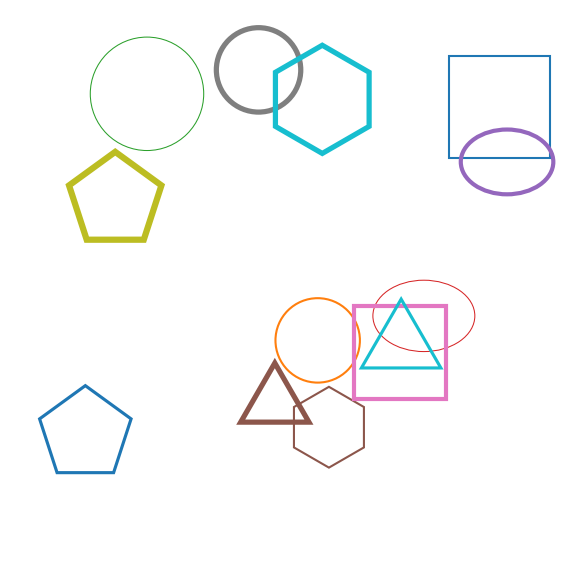[{"shape": "square", "thickness": 1, "radius": 0.44, "center": [0.865, 0.814]}, {"shape": "pentagon", "thickness": 1.5, "radius": 0.42, "center": [0.148, 0.248]}, {"shape": "circle", "thickness": 1, "radius": 0.37, "center": [0.55, 0.41]}, {"shape": "circle", "thickness": 0.5, "radius": 0.49, "center": [0.255, 0.837]}, {"shape": "oval", "thickness": 0.5, "radius": 0.44, "center": [0.734, 0.452]}, {"shape": "oval", "thickness": 2, "radius": 0.4, "center": [0.878, 0.719]}, {"shape": "triangle", "thickness": 2.5, "radius": 0.34, "center": [0.476, 0.302]}, {"shape": "hexagon", "thickness": 1, "radius": 0.35, "center": [0.57, 0.259]}, {"shape": "square", "thickness": 2, "radius": 0.4, "center": [0.693, 0.389]}, {"shape": "circle", "thickness": 2.5, "radius": 0.37, "center": [0.448, 0.878]}, {"shape": "pentagon", "thickness": 3, "radius": 0.42, "center": [0.2, 0.652]}, {"shape": "hexagon", "thickness": 2.5, "radius": 0.47, "center": [0.558, 0.827]}, {"shape": "triangle", "thickness": 1.5, "radius": 0.4, "center": [0.695, 0.402]}]